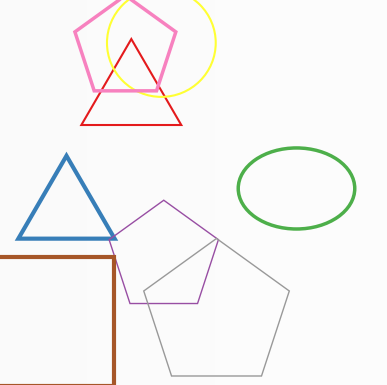[{"shape": "triangle", "thickness": 1.5, "radius": 0.74, "center": [0.339, 0.75]}, {"shape": "triangle", "thickness": 3, "radius": 0.72, "center": [0.172, 0.452]}, {"shape": "oval", "thickness": 2.5, "radius": 0.75, "center": [0.765, 0.51]}, {"shape": "pentagon", "thickness": 1, "radius": 0.74, "center": [0.423, 0.332]}, {"shape": "circle", "thickness": 1.5, "radius": 0.7, "center": [0.416, 0.889]}, {"shape": "square", "thickness": 3, "radius": 0.84, "center": [0.128, 0.165]}, {"shape": "pentagon", "thickness": 2.5, "radius": 0.68, "center": [0.324, 0.875]}, {"shape": "pentagon", "thickness": 1, "radius": 0.99, "center": [0.559, 0.183]}]